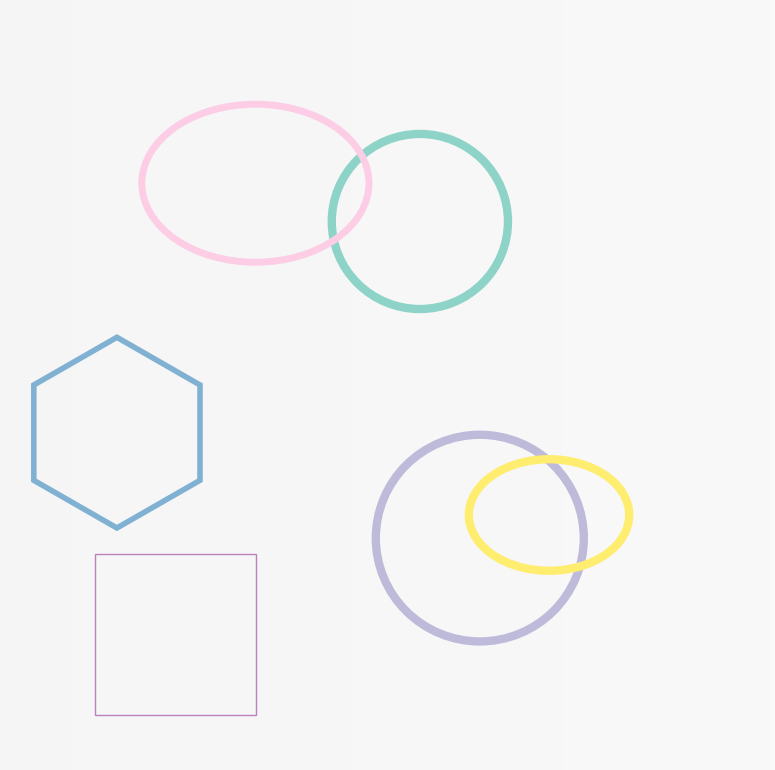[{"shape": "circle", "thickness": 3, "radius": 0.57, "center": [0.542, 0.712]}, {"shape": "circle", "thickness": 3, "radius": 0.67, "center": [0.619, 0.301]}, {"shape": "hexagon", "thickness": 2, "radius": 0.62, "center": [0.151, 0.438]}, {"shape": "oval", "thickness": 2.5, "radius": 0.73, "center": [0.33, 0.762]}, {"shape": "square", "thickness": 0.5, "radius": 0.52, "center": [0.227, 0.176]}, {"shape": "oval", "thickness": 3, "radius": 0.52, "center": [0.708, 0.331]}]